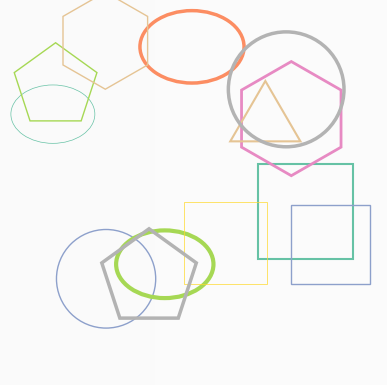[{"shape": "square", "thickness": 1.5, "radius": 0.62, "center": [0.789, 0.45]}, {"shape": "oval", "thickness": 0.5, "radius": 0.54, "center": [0.136, 0.704]}, {"shape": "oval", "thickness": 2.5, "radius": 0.67, "center": [0.495, 0.878]}, {"shape": "square", "thickness": 1, "radius": 0.51, "center": [0.853, 0.364]}, {"shape": "circle", "thickness": 1, "radius": 0.64, "center": [0.274, 0.276]}, {"shape": "hexagon", "thickness": 2, "radius": 0.74, "center": [0.752, 0.692]}, {"shape": "pentagon", "thickness": 1, "radius": 0.56, "center": [0.143, 0.777]}, {"shape": "oval", "thickness": 3, "radius": 0.63, "center": [0.425, 0.314]}, {"shape": "square", "thickness": 0.5, "radius": 0.53, "center": [0.582, 0.368]}, {"shape": "hexagon", "thickness": 1, "radius": 0.63, "center": [0.272, 0.894]}, {"shape": "triangle", "thickness": 1.5, "radius": 0.52, "center": [0.685, 0.685]}, {"shape": "circle", "thickness": 2.5, "radius": 0.75, "center": [0.739, 0.768]}, {"shape": "pentagon", "thickness": 2.5, "radius": 0.64, "center": [0.385, 0.277]}]